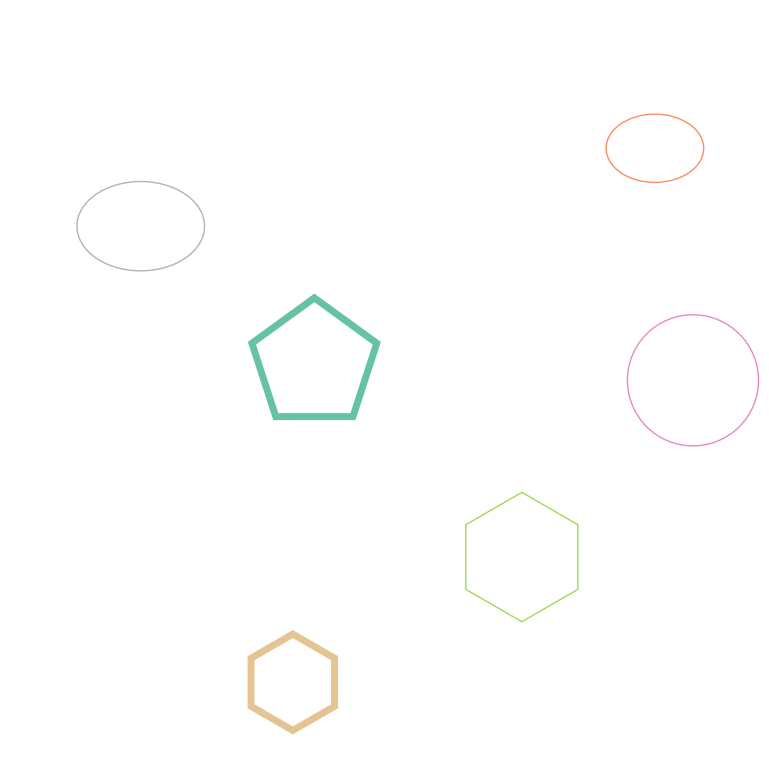[{"shape": "pentagon", "thickness": 2.5, "radius": 0.43, "center": [0.408, 0.528]}, {"shape": "oval", "thickness": 0.5, "radius": 0.32, "center": [0.851, 0.807]}, {"shape": "circle", "thickness": 0.5, "radius": 0.43, "center": [0.9, 0.506]}, {"shape": "hexagon", "thickness": 0.5, "radius": 0.42, "center": [0.678, 0.277]}, {"shape": "hexagon", "thickness": 2.5, "radius": 0.31, "center": [0.38, 0.114]}, {"shape": "oval", "thickness": 0.5, "radius": 0.41, "center": [0.183, 0.706]}]